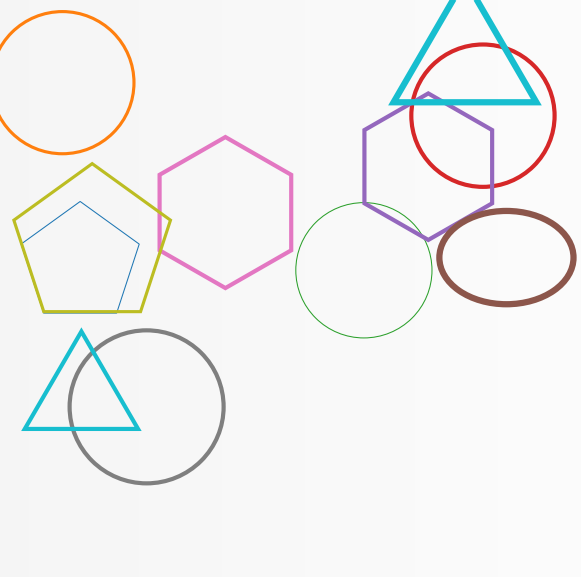[{"shape": "pentagon", "thickness": 0.5, "radius": 0.53, "center": [0.138, 0.543]}, {"shape": "circle", "thickness": 1.5, "radius": 0.62, "center": [0.107, 0.856]}, {"shape": "circle", "thickness": 0.5, "radius": 0.59, "center": [0.626, 0.531]}, {"shape": "circle", "thickness": 2, "radius": 0.62, "center": [0.831, 0.799]}, {"shape": "hexagon", "thickness": 2, "radius": 0.63, "center": [0.737, 0.711]}, {"shape": "oval", "thickness": 3, "radius": 0.58, "center": [0.871, 0.553]}, {"shape": "hexagon", "thickness": 2, "radius": 0.65, "center": [0.388, 0.631]}, {"shape": "circle", "thickness": 2, "radius": 0.66, "center": [0.252, 0.295]}, {"shape": "pentagon", "thickness": 1.5, "radius": 0.71, "center": [0.159, 0.574]}, {"shape": "triangle", "thickness": 2, "radius": 0.56, "center": [0.14, 0.313]}, {"shape": "triangle", "thickness": 3, "radius": 0.71, "center": [0.8, 0.893]}]